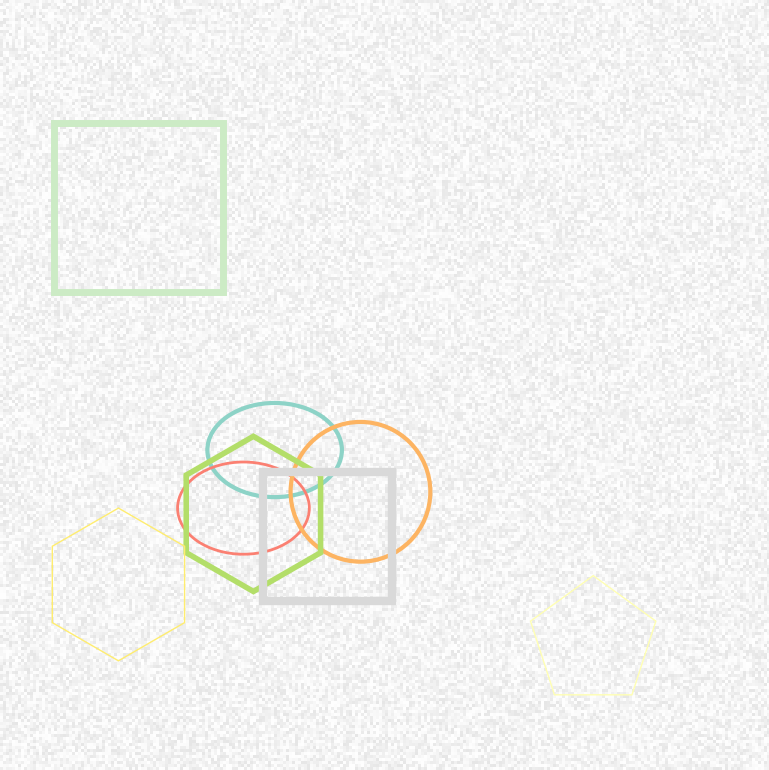[{"shape": "oval", "thickness": 1.5, "radius": 0.44, "center": [0.357, 0.416]}, {"shape": "pentagon", "thickness": 0.5, "radius": 0.43, "center": [0.77, 0.167]}, {"shape": "oval", "thickness": 1, "radius": 0.43, "center": [0.316, 0.34]}, {"shape": "circle", "thickness": 1.5, "radius": 0.45, "center": [0.468, 0.361]}, {"shape": "hexagon", "thickness": 2, "radius": 0.5, "center": [0.329, 0.333]}, {"shape": "square", "thickness": 3, "radius": 0.42, "center": [0.426, 0.303]}, {"shape": "square", "thickness": 2.5, "radius": 0.55, "center": [0.18, 0.73]}, {"shape": "hexagon", "thickness": 0.5, "radius": 0.5, "center": [0.154, 0.241]}]